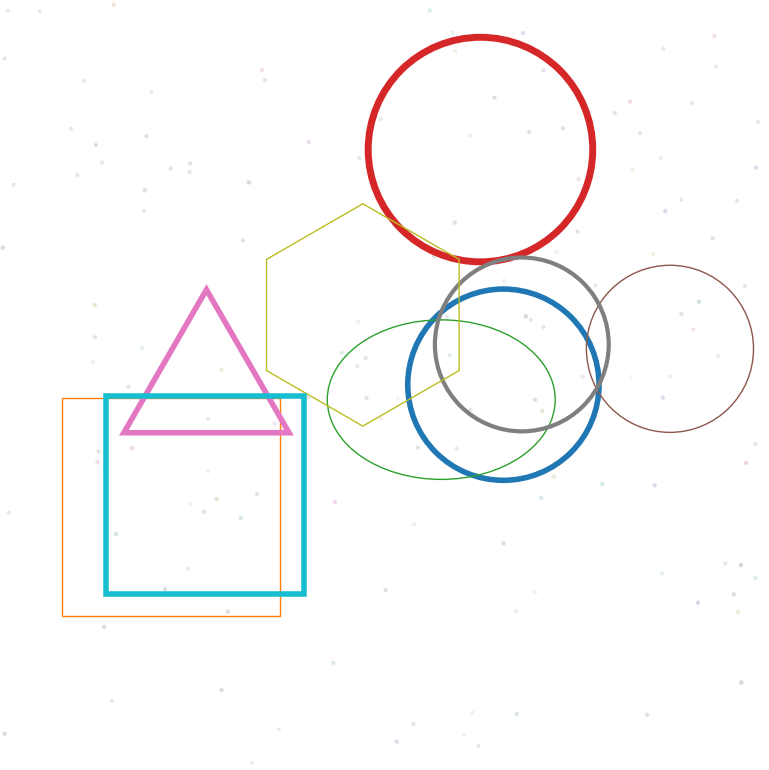[{"shape": "circle", "thickness": 2, "radius": 0.62, "center": [0.654, 0.5]}, {"shape": "square", "thickness": 0.5, "radius": 0.71, "center": [0.222, 0.342]}, {"shape": "oval", "thickness": 0.5, "radius": 0.74, "center": [0.573, 0.481]}, {"shape": "circle", "thickness": 2.5, "radius": 0.73, "center": [0.624, 0.806]}, {"shape": "circle", "thickness": 0.5, "radius": 0.54, "center": [0.87, 0.547]}, {"shape": "triangle", "thickness": 2, "radius": 0.62, "center": [0.268, 0.5]}, {"shape": "circle", "thickness": 1.5, "radius": 0.56, "center": [0.678, 0.553]}, {"shape": "hexagon", "thickness": 0.5, "radius": 0.72, "center": [0.471, 0.591]}, {"shape": "square", "thickness": 2, "radius": 0.64, "center": [0.266, 0.357]}]